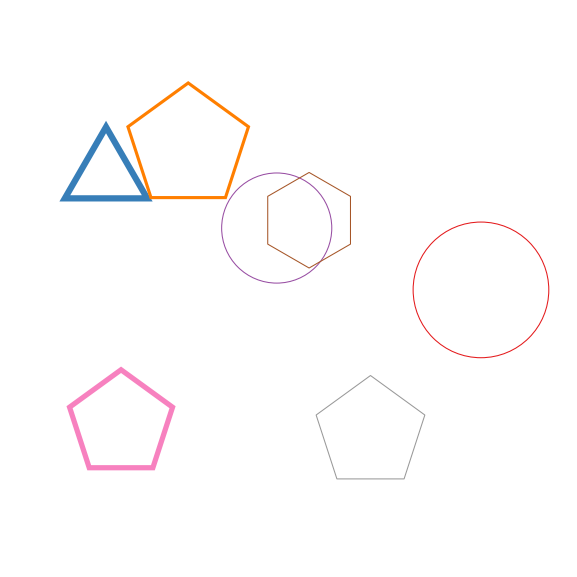[{"shape": "circle", "thickness": 0.5, "radius": 0.59, "center": [0.833, 0.497]}, {"shape": "triangle", "thickness": 3, "radius": 0.41, "center": [0.184, 0.697]}, {"shape": "circle", "thickness": 0.5, "radius": 0.48, "center": [0.479, 0.604]}, {"shape": "pentagon", "thickness": 1.5, "radius": 0.55, "center": [0.326, 0.746]}, {"shape": "hexagon", "thickness": 0.5, "radius": 0.41, "center": [0.535, 0.618]}, {"shape": "pentagon", "thickness": 2.5, "radius": 0.47, "center": [0.21, 0.265]}, {"shape": "pentagon", "thickness": 0.5, "radius": 0.49, "center": [0.642, 0.25]}]